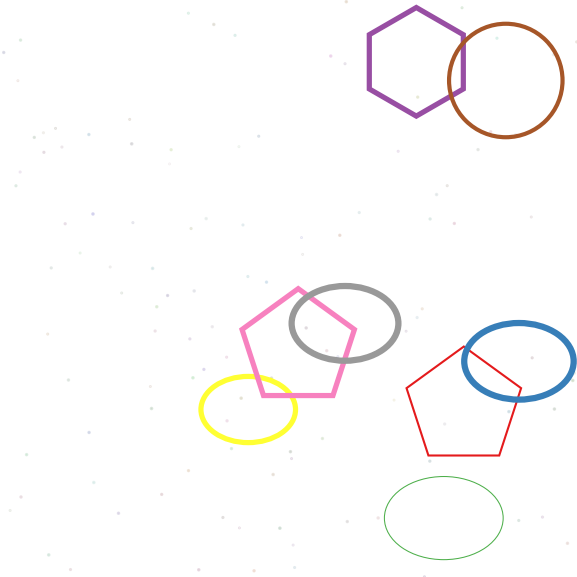[{"shape": "pentagon", "thickness": 1, "radius": 0.52, "center": [0.803, 0.295]}, {"shape": "oval", "thickness": 3, "radius": 0.47, "center": [0.899, 0.373]}, {"shape": "oval", "thickness": 0.5, "radius": 0.51, "center": [0.768, 0.102]}, {"shape": "hexagon", "thickness": 2.5, "radius": 0.47, "center": [0.721, 0.892]}, {"shape": "oval", "thickness": 2.5, "radius": 0.41, "center": [0.43, 0.29]}, {"shape": "circle", "thickness": 2, "radius": 0.49, "center": [0.876, 0.86]}, {"shape": "pentagon", "thickness": 2.5, "radius": 0.51, "center": [0.516, 0.397]}, {"shape": "oval", "thickness": 3, "radius": 0.46, "center": [0.597, 0.439]}]